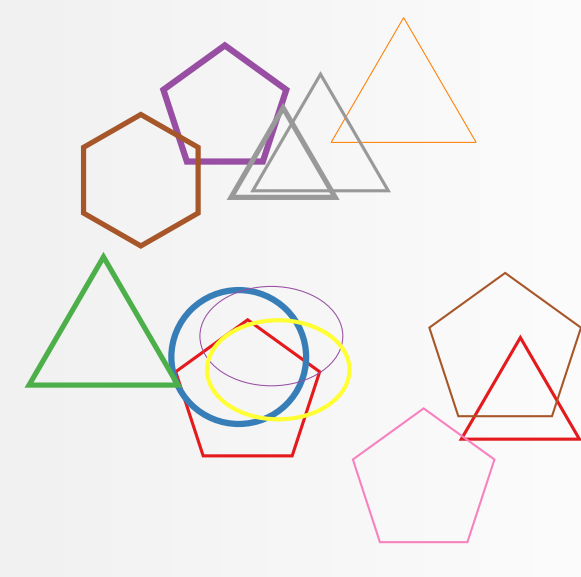[{"shape": "triangle", "thickness": 1.5, "radius": 0.59, "center": [0.895, 0.297]}, {"shape": "pentagon", "thickness": 1.5, "radius": 0.65, "center": [0.426, 0.315]}, {"shape": "circle", "thickness": 3, "radius": 0.58, "center": [0.411, 0.381]}, {"shape": "triangle", "thickness": 2.5, "radius": 0.74, "center": [0.178, 0.406]}, {"shape": "oval", "thickness": 0.5, "radius": 0.61, "center": [0.467, 0.417]}, {"shape": "pentagon", "thickness": 3, "radius": 0.56, "center": [0.387, 0.809]}, {"shape": "triangle", "thickness": 0.5, "radius": 0.72, "center": [0.694, 0.825]}, {"shape": "oval", "thickness": 2, "radius": 0.61, "center": [0.479, 0.359]}, {"shape": "hexagon", "thickness": 2.5, "radius": 0.57, "center": [0.242, 0.687]}, {"shape": "pentagon", "thickness": 1, "radius": 0.69, "center": [0.869, 0.389]}, {"shape": "pentagon", "thickness": 1, "radius": 0.64, "center": [0.729, 0.164]}, {"shape": "triangle", "thickness": 2.5, "radius": 0.52, "center": [0.487, 0.709]}, {"shape": "triangle", "thickness": 1.5, "radius": 0.67, "center": [0.551, 0.736]}]